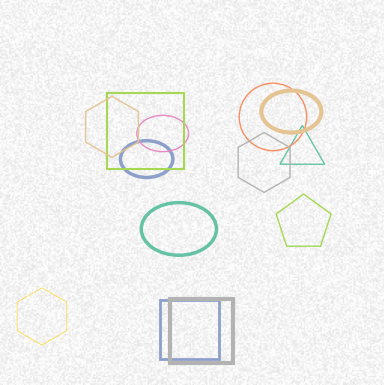[{"shape": "oval", "thickness": 2.5, "radius": 0.49, "center": [0.465, 0.405]}, {"shape": "triangle", "thickness": 1, "radius": 0.34, "center": [0.785, 0.607]}, {"shape": "circle", "thickness": 1, "radius": 0.44, "center": [0.709, 0.696]}, {"shape": "oval", "thickness": 2.5, "radius": 0.34, "center": [0.381, 0.587]}, {"shape": "square", "thickness": 2, "radius": 0.38, "center": [0.492, 0.144]}, {"shape": "oval", "thickness": 1, "radius": 0.34, "center": [0.423, 0.653]}, {"shape": "pentagon", "thickness": 1, "radius": 0.37, "center": [0.789, 0.421]}, {"shape": "square", "thickness": 1.5, "radius": 0.5, "center": [0.378, 0.659]}, {"shape": "hexagon", "thickness": 0.5, "radius": 0.37, "center": [0.109, 0.178]}, {"shape": "oval", "thickness": 3, "radius": 0.39, "center": [0.757, 0.71]}, {"shape": "hexagon", "thickness": 1, "radius": 0.4, "center": [0.291, 0.671]}, {"shape": "square", "thickness": 3, "radius": 0.41, "center": [0.524, 0.14]}, {"shape": "hexagon", "thickness": 1, "radius": 0.39, "center": [0.686, 0.578]}]